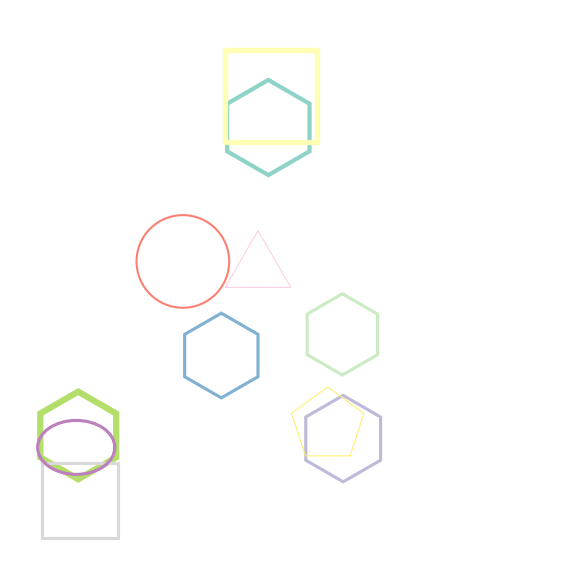[{"shape": "hexagon", "thickness": 2, "radius": 0.41, "center": [0.465, 0.778]}, {"shape": "square", "thickness": 2.5, "radius": 0.4, "center": [0.469, 0.834]}, {"shape": "hexagon", "thickness": 1.5, "radius": 0.37, "center": [0.594, 0.24]}, {"shape": "circle", "thickness": 1, "radius": 0.4, "center": [0.317, 0.546]}, {"shape": "hexagon", "thickness": 1.5, "radius": 0.37, "center": [0.383, 0.383]}, {"shape": "hexagon", "thickness": 3, "radius": 0.38, "center": [0.135, 0.245]}, {"shape": "triangle", "thickness": 0.5, "radius": 0.33, "center": [0.447, 0.534]}, {"shape": "square", "thickness": 1.5, "radius": 0.33, "center": [0.138, 0.133]}, {"shape": "oval", "thickness": 1.5, "radius": 0.33, "center": [0.132, 0.224]}, {"shape": "hexagon", "thickness": 1.5, "radius": 0.35, "center": [0.593, 0.42]}, {"shape": "pentagon", "thickness": 0.5, "radius": 0.33, "center": [0.567, 0.263]}]